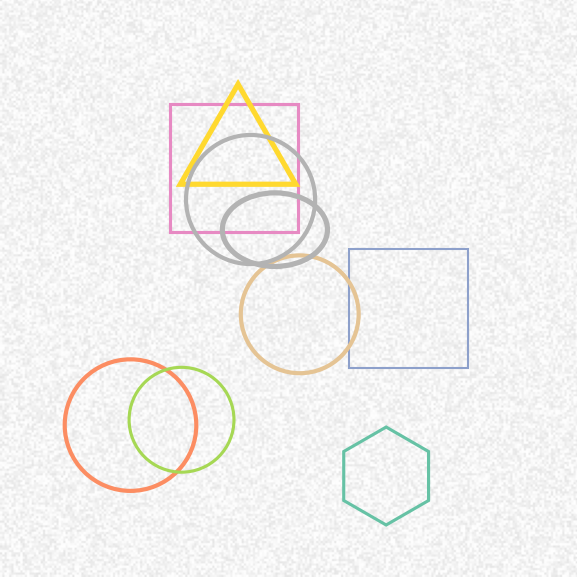[{"shape": "hexagon", "thickness": 1.5, "radius": 0.42, "center": [0.669, 0.175]}, {"shape": "circle", "thickness": 2, "radius": 0.57, "center": [0.226, 0.263]}, {"shape": "square", "thickness": 1, "radius": 0.52, "center": [0.707, 0.465]}, {"shape": "square", "thickness": 1.5, "radius": 0.55, "center": [0.405, 0.709]}, {"shape": "circle", "thickness": 1.5, "radius": 0.45, "center": [0.314, 0.272]}, {"shape": "triangle", "thickness": 2.5, "radius": 0.58, "center": [0.412, 0.738]}, {"shape": "circle", "thickness": 2, "radius": 0.51, "center": [0.519, 0.455]}, {"shape": "oval", "thickness": 2.5, "radius": 0.46, "center": [0.476, 0.601]}, {"shape": "circle", "thickness": 2, "radius": 0.56, "center": [0.434, 0.654]}]